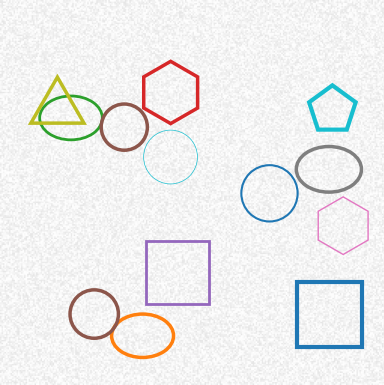[{"shape": "square", "thickness": 3, "radius": 0.42, "center": [0.857, 0.183]}, {"shape": "circle", "thickness": 1.5, "radius": 0.37, "center": [0.7, 0.498]}, {"shape": "oval", "thickness": 2.5, "radius": 0.4, "center": [0.37, 0.128]}, {"shape": "oval", "thickness": 2, "radius": 0.41, "center": [0.184, 0.694]}, {"shape": "hexagon", "thickness": 2.5, "radius": 0.4, "center": [0.443, 0.76]}, {"shape": "square", "thickness": 2, "radius": 0.41, "center": [0.46, 0.293]}, {"shape": "circle", "thickness": 2.5, "radius": 0.31, "center": [0.245, 0.184]}, {"shape": "circle", "thickness": 2.5, "radius": 0.3, "center": [0.323, 0.67]}, {"shape": "hexagon", "thickness": 1, "radius": 0.37, "center": [0.891, 0.414]}, {"shape": "oval", "thickness": 2.5, "radius": 0.42, "center": [0.854, 0.56]}, {"shape": "triangle", "thickness": 2.5, "radius": 0.4, "center": [0.149, 0.72]}, {"shape": "circle", "thickness": 0.5, "radius": 0.35, "center": [0.443, 0.592]}, {"shape": "pentagon", "thickness": 3, "radius": 0.32, "center": [0.863, 0.715]}]